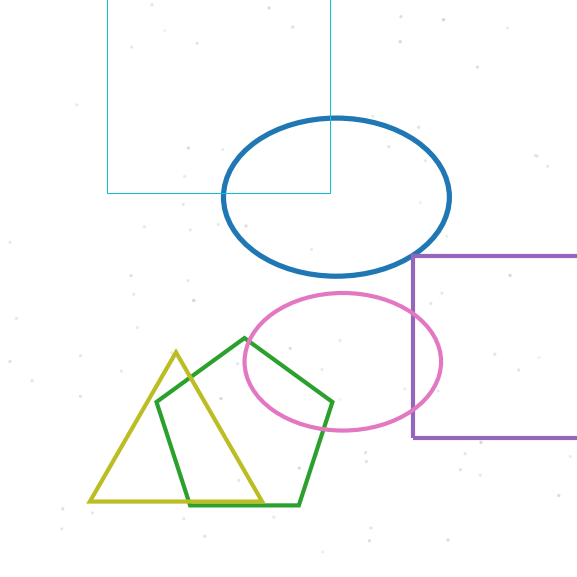[{"shape": "oval", "thickness": 2.5, "radius": 0.98, "center": [0.583, 0.658]}, {"shape": "pentagon", "thickness": 2, "radius": 0.8, "center": [0.423, 0.254]}, {"shape": "square", "thickness": 2, "radius": 0.79, "center": [0.872, 0.399]}, {"shape": "oval", "thickness": 2, "radius": 0.85, "center": [0.594, 0.373]}, {"shape": "triangle", "thickness": 2, "radius": 0.86, "center": [0.305, 0.217]}, {"shape": "square", "thickness": 0.5, "radius": 0.97, "center": [0.378, 0.857]}]